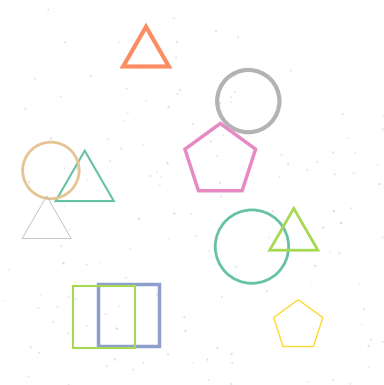[{"shape": "triangle", "thickness": 1.5, "radius": 0.44, "center": [0.22, 0.521]}, {"shape": "circle", "thickness": 2, "radius": 0.48, "center": [0.654, 0.359]}, {"shape": "triangle", "thickness": 3, "radius": 0.34, "center": [0.379, 0.862]}, {"shape": "square", "thickness": 2.5, "radius": 0.4, "center": [0.334, 0.182]}, {"shape": "pentagon", "thickness": 2.5, "radius": 0.48, "center": [0.572, 0.583]}, {"shape": "square", "thickness": 1.5, "radius": 0.4, "center": [0.27, 0.176]}, {"shape": "triangle", "thickness": 2, "radius": 0.36, "center": [0.763, 0.386]}, {"shape": "pentagon", "thickness": 1, "radius": 0.34, "center": [0.775, 0.154]}, {"shape": "circle", "thickness": 2, "radius": 0.37, "center": [0.132, 0.557]}, {"shape": "circle", "thickness": 3, "radius": 0.4, "center": [0.645, 0.737]}, {"shape": "triangle", "thickness": 0.5, "radius": 0.37, "center": [0.121, 0.417]}]